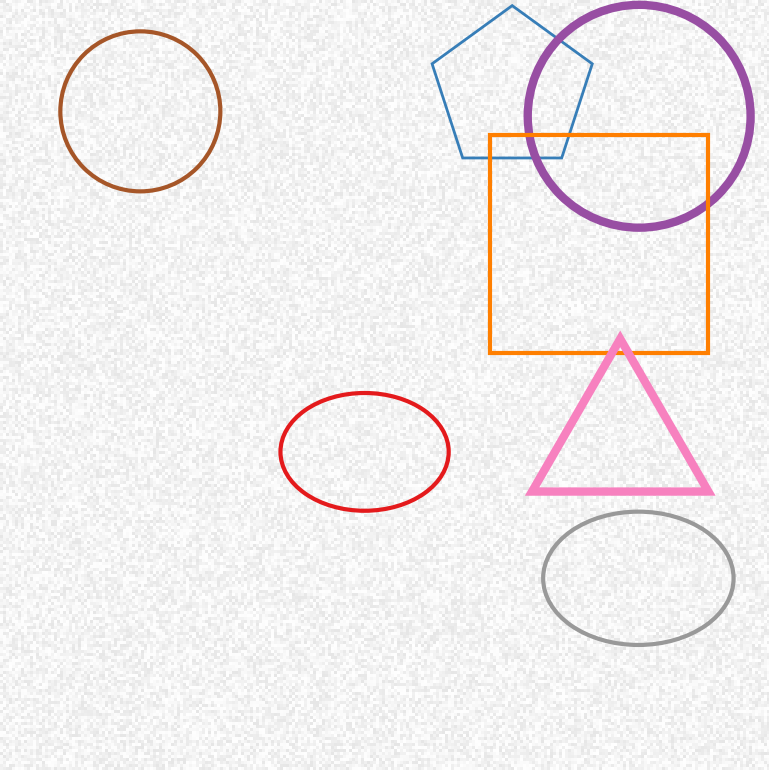[{"shape": "oval", "thickness": 1.5, "radius": 0.55, "center": [0.473, 0.413]}, {"shape": "pentagon", "thickness": 1, "radius": 0.55, "center": [0.665, 0.883]}, {"shape": "circle", "thickness": 3, "radius": 0.72, "center": [0.83, 0.849]}, {"shape": "square", "thickness": 1.5, "radius": 0.71, "center": [0.778, 0.683]}, {"shape": "circle", "thickness": 1.5, "radius": 0.52, "center": [0.182, 0.855]}, {"shape": "triangle", "thickness": 3, "radius": 0.66, "center": [0.805, 0.428]}, {"shape": "oval", "thickness": 1.5, "radius": 0.62, "center": [0.829, 0.249]}]